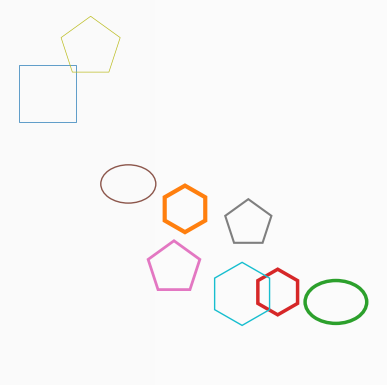[{"shape": "square", "thickness": 0.5, "radius": 0.37, "center": [0.122, 0.757]}, {"shape": "hexagon", "thickness": 3, "radius": 0.3, "center": [0.477, 0.457]}, {"shape": "oval", "thickness": 2.5, "radius": 0.4, "center": [0.867, 0.216]}, {"shape": "hexagon", "thickness": 2.5, "radius": 0.3, "center": [0.717, 0.242]}, {"shape": "oval", "thickness": 1, "radius": 0.36, "center": [0.331, 0.522]}, {"shape": "pentagon", "thickness": 2, "radius": 0.35, "center": [0.449, 0.304]}, {"shape": "pentagon", "thickness": 1.5, "radius": 0.31, "center": [0.641, 0.42]}, {"shape": "pentagon", "thickness": 0.5, "radius": 0.4, "center": [0.234, 0.878]}, {"shape": "hexagon", "thickness": 1, "radius": 0.41, "center": [0.625, 0.237]}]